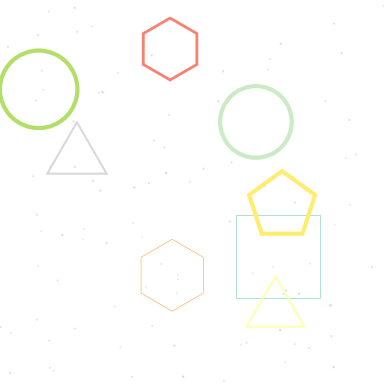[{"shape": "square", "thickness": 0.5, "radius": 0.54, "center": [0.722, 0.334]}, {"shape": "triangle", "thickness": 1.5, "radius": 0.43, "center": [0.715, 0.195]}, {"shape": "hexagon", "thickness": 2, "radius": 0.4, "center": [0.442, 0.873]}, {"shape": "hexagon", "thickness": 0.5, "radius": 0.47, "center": [0.447, 0.285]}, {"shape": "circle", "thickness": 3, "radius": 0.5, "center": [0.1, 0.768]}, {"shape": "triangle", "thickness": 1.5, "radius": 0.45, "center": [0.2, 0.593]}, {"shape": "circle", "thickness": 3, "radius": 0.47, "center": [0.665, 0.683]}, {"shape": "pentagon", "thickness": 3, "radius": 0.45, "center": [0.733, 0.466]}]